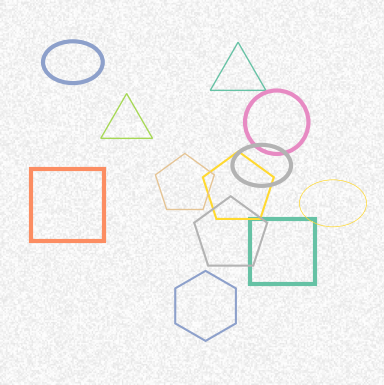[{"shape": "square", "thickness": 3, "radius": 0.42, "center": [0.733, 0.347]}, {"shape": "triangle", "thickness": 1, "radius": 0.42, "center": [0.618, 0.807]}, {"shape": "square", "thickness": 3, "radius": 0.47, "center": [0.175, 0.467]}, {"shape": "hexagon", "thickness": 1.5, "radius": 0.45, "center": [0.534, 0.205]}, {"shape": "oval", "thickness": 3, "radius": 0.39, "center": [0.189, 0.838]}, {"shape": "circle", "thickness": 3, "radius": 0.41, "center": [0.719, 0.683]}, {"shape": "triangle", "thickness": 1, "radius": 0.39, "center": [0.329, 0.679]}, {"shape": "oval", "thickness": 0.5, "radius": 0.44, "center": [0.865, 0.472]}, {"shape": "pentagon", "thickness": 1.5, "radius": 0.48, "center": [0.619, 0.51]}, {"shape": "pentagon", "thickness": 1, "radius": 0.4, "center": [0.48, 0.521]}, {"shape": "oval", "thickness": 3, "radius": 0.38, "center": [0.68, 0.571]}, {"shape": "pentagon", "thickness": 1.5, "radius": 0.5, "center": [0.599, 0.391]}]